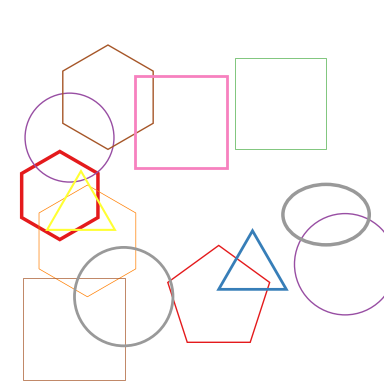[{"shape": "pentagon", "thickness": 1, "radius": 0.7, "center": [0.568, 0.223]}, {"shape": "hexagon", "thickness": 2.5, "radius": 0.57, "center": [0.155, 0.492]}, {"shape": "triangle", "thickness": 2, "radius": 0.51, "center": [0.656, 0.299]}, {"shape": "square", "thickness": 0.5, "radius": 0.59, "center": [0.729, 0.731]}, {"shape": "circle", "thickness": 1, "radius": 0.58, "center": [0.181, 0.643]}, {"shape": "circle", "thickness": 1, "radius": 0.66, "center": [0.896, 0.314]}, {"shape": "hexagon", "thickness": 0.5, "radius": 0.73, "center": [0.227, 0.374]}, {"shape": "triangle", "thickness": 1.5, "radius": 0.51, "center": [0.21, 0.454]}, {"shape": "hexagon", "thickness": 1, "radius": 0.68, "center": [0.28, 0.748]}, {"shape": "square", "thickness": 0.5, "radius": 0.66, "center": [0.193, 0.145]}, {"shape": "square", "thickness": 2, "radius": 0.6, "center": [0.469, 0.682]}, {"shape": "circle", "thickness": 2, "radius": 0.64, "center": [0.321, 0.23]}, {"shape": "oval", "thickness": 2.5, "radius": 0.56, "center": [0.847, 0.443]}]